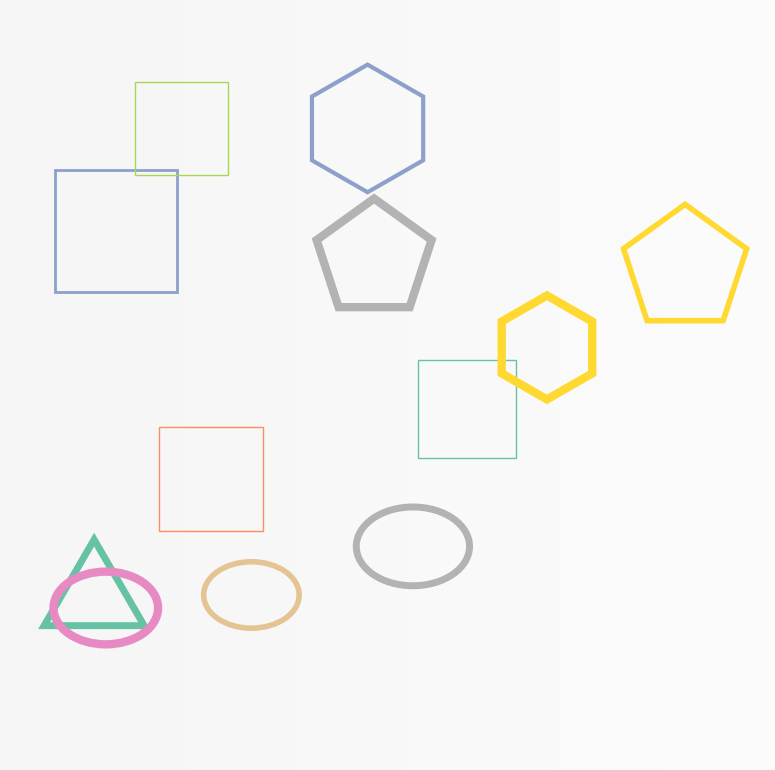[{"shape": "triangle", "thickness": 2.5, "radius": 0.37, "center": [0.121, 0.225]}, {"shape": "square", "thickness": 0.5, "radius": 0.32, "center": [0.603, 0.469]}, {"shape": "square", "thickness": 0.5, "radius": 0.34, "center": [0.272, 0.378]}, {"shape": "hexagon", "thickness": 1.5, "radius": 0.41, "center": [0.474, 0.833]}, {"shape": "square", "thickness": 1, "radius": 0.4, "center": [0.15, 0.7]}, {"shape": "oval", "thickness": 3, "radius": 0.34, "center": [0.137, 0.21]}, {"shape": "square", "thickness": 0.5, "radius": 0.3, "center": [0.234, 0.833]}, {"shape": "pentagon", "thickness": 2, "radius": 0.42, "center": [0.884, 0.651]}, {"shape": "hexagon", "thickness": 3, "radius": 0.34, "center": [0.706, 0.549]}, {"shape": "oval", "thickness": 2, "radius": 0.31, "center": [0.324, 0.227]}, {"shape": "pentagon", "thickness": 3, "radius": 0.39, "center": [0.483, 0.664]}, {"shape": "oval", "thickness": 2.5, "radius": 0.37, "center": [0.533, 0.29]}]